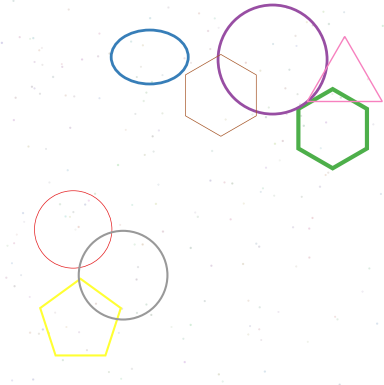[{"shape": "circle", "thickness": 0.5, "radius": 0.5, "center": [0.19, 0.404]}, {"shape": "oval", "thickness": 2, "radius": 0.5, "center": [0.389, 0.852]}, {"shape": "hexagon", "thickness": 3, "radius": 0.51, "center": [0.864, 0.666]}, {"shape": "circle", "thickness": 2, "radius": 0.71, "center": [0.708, 0.845]}, {"shape": "pentagon", "thickness": 1.5, "radius": 0.55, "center": [0.209, 0.166]}, {"shape": "hexagon", "thickness": 0.5, "radius": 0.53, "center": [0.574, 0.752]}, {"shape": "triangle", "thickness": 1, "radius": 0.56, "center": [0.895, 0.793]}, {"shape": "circle", "thickness": 1.5, "radius": 0.58, "center": [0.32, 0.285]}]